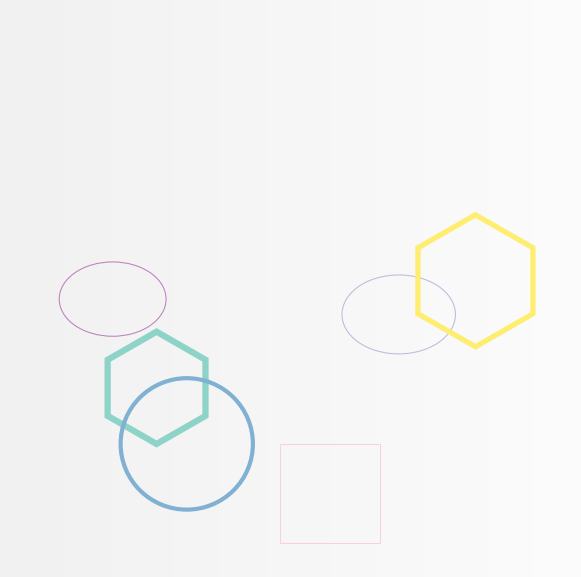[{"shape": "hexagon", "thickness": 3, "radius": 0.49, "center": [0.269, 0.328]}, {"shape": "oval", "thickness": 0.5, "radius": 0.49, "center": [0.686, 0.455]}, {"shape": "circle", "thickness": 2, "radius": 0.57, "center": [0.321, 0.23]}, {"shape": "square", "thickness": 0.5, "radius": 0.43, "center": [0.567, 0.144]}, {"shape": "oval", "thickness": 0.5, "radius": 0.46, "center": [0.194, 0.481]}, {"shape": "hexagon", "thickness": 2.5, "radius": 0.57, "center": [0.818, 0.513]}]